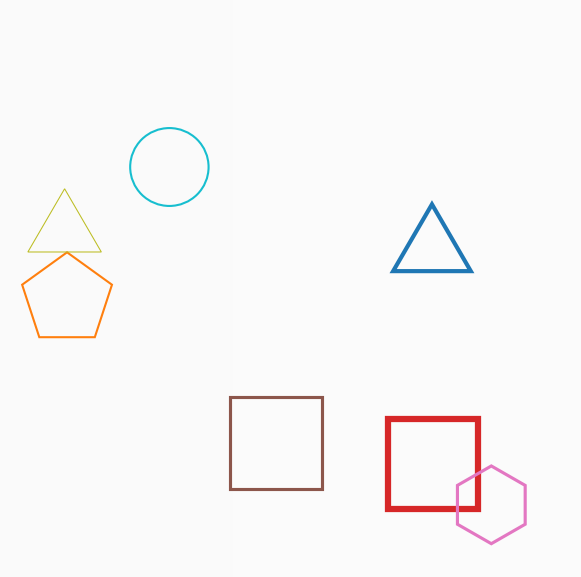[{"shape": "triangle", "thickness": 2, "radius": 0.39, "center": [0.743, 0.568]}, {"shape": "pentagon", "thickness": 1, "radius": 0.41, "center": [0.115, 0.481]}, {"shape": "square", "thickness": 3, "radius": 0.39, "center": [0.745, 0.196]}, {"shape": "square", "thickness": 1.5, "radius": 0.4, "center": [0.474, 0.232]}, {"shape": "hexagon", "thickness": 1.5, "radius": 0.34, "center": [0.845, 0.125]}, {"shape": "triangle", "thickness": 0.5, "radius": 0.36, "center": [0.111, 0.599]}, {"shape": "circle", "thickness": 1, "radius": 0.34, "center": [0.291, 0.71]}]